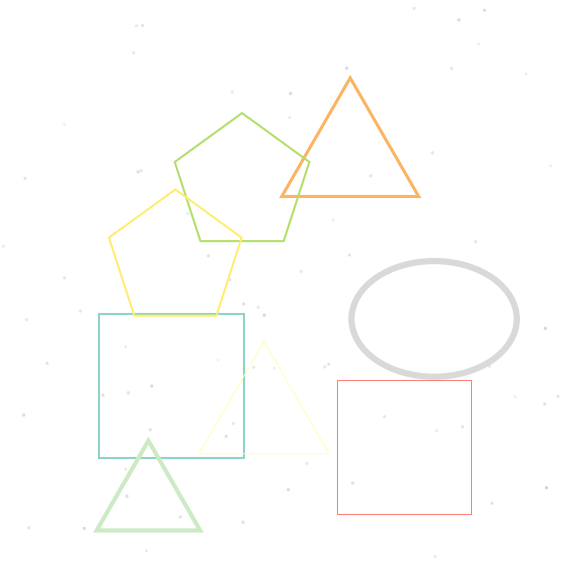[{"shape": "square", "thickness": 1, "radius": 0.63, "center": [0.297, 0.33]}, {"shape": "triangle", "thickness": 0.5, "radius": 0.65, "center": [0.457, 0.279]}, {"shape": "square", "thickness": 0.5, "radius": 0.58, "center": [0.699, 0.225]}, {"shape": "triangle", "thickness": 1.5, "radius": 0.68, "center": [0.606, 0.727]}, {"shape": "pentagon", "thickness": 1, "radius": 0.61, "center": [0.419, 0.681]}, {"shape": "oval", "thickness": 3, "radius": 0.72, "center": [0.752, 0.447]}, {"shape": "triangle", "thickness": 2, "radius": 0.52, "center": [0.257, 0.132]}, {"shape": "pentagon", "thickness": 1, "radius": 0.6, "center": [0.304, 0.55]}]